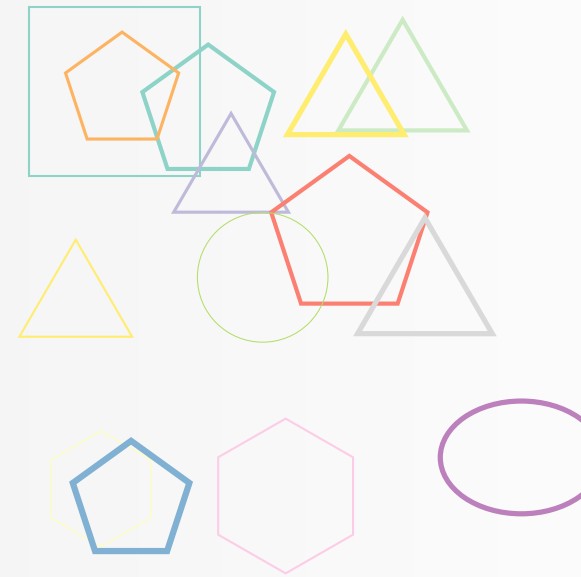[{"shape": "square", "thickness": 1, "radius": 0.73, "center": [0.197, 0.841]}, {"shape": "pentagon", "thickness": 2, "radius": 0.6, "center": [0.358, 0.803]}, {"shape": "hexagon", "thickness": 0.5, "radius": 0.5, "center": [0.174, 0.153]}, {"shape": "triangle", "thickness": 1.5, "radius": 0.57, "center": [0.398, 0.689]}, {"shape": "pentagon", "thickness": 2, "radius": 0.71, "center": [0.601, 0.588]}, {"shape": "pentagon", "thickness": 3, "radius": 0.53, "center": [0.226, 0.13]}, {"shape": "pentagon", "thickness": 1.5, "radius": 0.51, "center": [0.21, 0.841]}, {"shape": "circle", "thickness": 0.5, "radius": 0.56, "center": [0.452, 0.519]}, {"shape": "hexagon", "thickness": 1, "radius": 0.67, "center": [0.491, 0.14]}, {"shape": "triangle", "thickness": 2.5, "radius": 0.67, "center": [0.731, 0.488]}, {"shape": "oval", "thickness": 2.5, "radius": 0.7, "center": [0.897, 0.207]}, {"shape": "triangle", "thickness": 2, "radius": 0.64, "center": [0.693, 0.837]}, {"shape": "triangle", "thickness": 1, "radius": 0.56, "center": [0.13, 0.472]}, {"shape": "triangle", "thickness": 2.5, "radius": 0.58, "center": [0.595, 0.824]}]